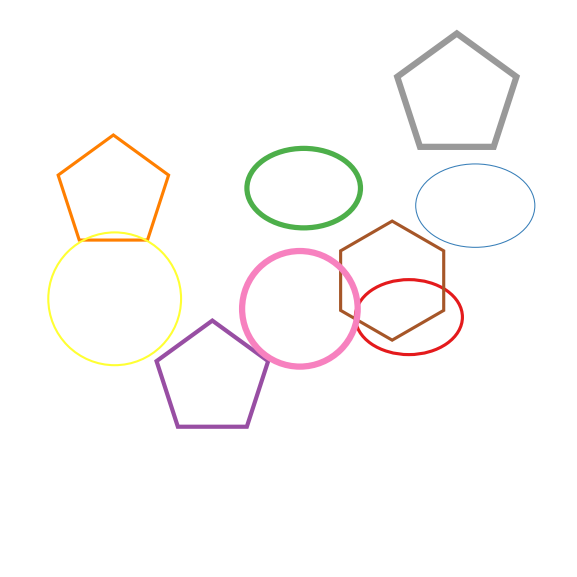[{"shape": "oval", "thickness": 1.5, "radius": 0.46, "center": [0.708, 0.45]}, {"shape": "oval", "thickness": 0.5, "radius": 0.52, "center": [0.823, 0.643]}, {"shape": "oval", "thickness": 2.5, "radius": 0.49, "center": [0.526, 0.673]}, {"shape": "pentagon", "thickness": 2, "radius": 0.51, "center": [0.368, 0.342]}, {"shape": "pentagon", "thickness": 1.5, "radius": 0.5, "center": [0.196, 0.665]}, {"shape": "circle", "thickness": 1, "radius": 0.57, "center": [0.199, 0.482]}, {"shape": "hexagon", "thickness": 1.5, "radius": 0.52, "center": [0.679, 0.513]}, {"shape": "circle", "thickness": 3, "radius": 0.5, "center": [0.519, 0.464]}, {"shape": "pentagon", "thickness": 3, "radius": 0.54, "center": [0.791, 0.833]}]